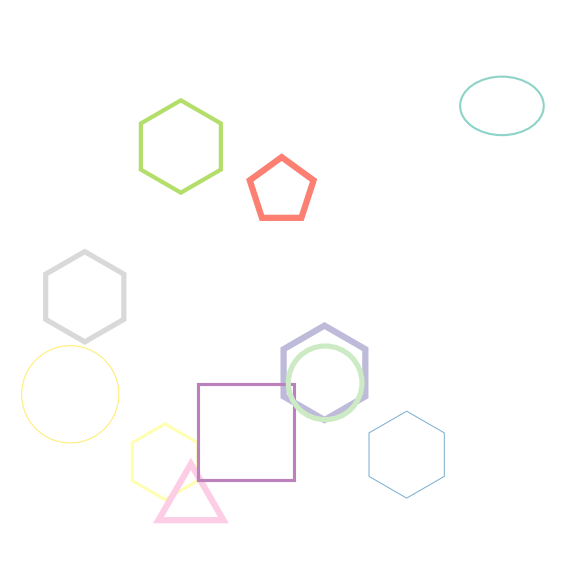[{"shape": "oval", "thickness": 1, "radius": 0.36, "center": [0.869, 0.816]}, {"shape": "hexagon", "thickness": 1.5, "radius": 0.33, "center": [0.286, 0.2]}, {"shape": "hexagon", "thickness": 3, "radius": 0.41, "center": [0.562, 0.354]}, {"shape": "pentagon", "thickness": 3, "radius": 0.29, "center": [0.488, 0.669]}, {"shape": "hexagon", "thickness": 0.5, "radius": 0.38, "center": [0.704, 0.212]}, {"shape": "hexagon", "thickness": 2, "radius": 0.4, "center": [0.313, 0.745]}, {"shape": "triangle", "thickness": 3, "radius": 0.32, "center": [0.331, 0.131]}, {"shape": "hexagon", "thickness": 2.5, "radius": 0.39, "center": [0.147, 0.485]}, {"shape": "square", "thickness": 1.5, "radius": 0.41, "center": [0.426, 0.251]}, {"shape": "circle", "thickness": 2.5, "radius": 0.32, "center": [0.563, 0.336]}, {"shape": "circle", "thickness": 0.5, "radius": 0.42, "center": [0.122, 0.316]}]